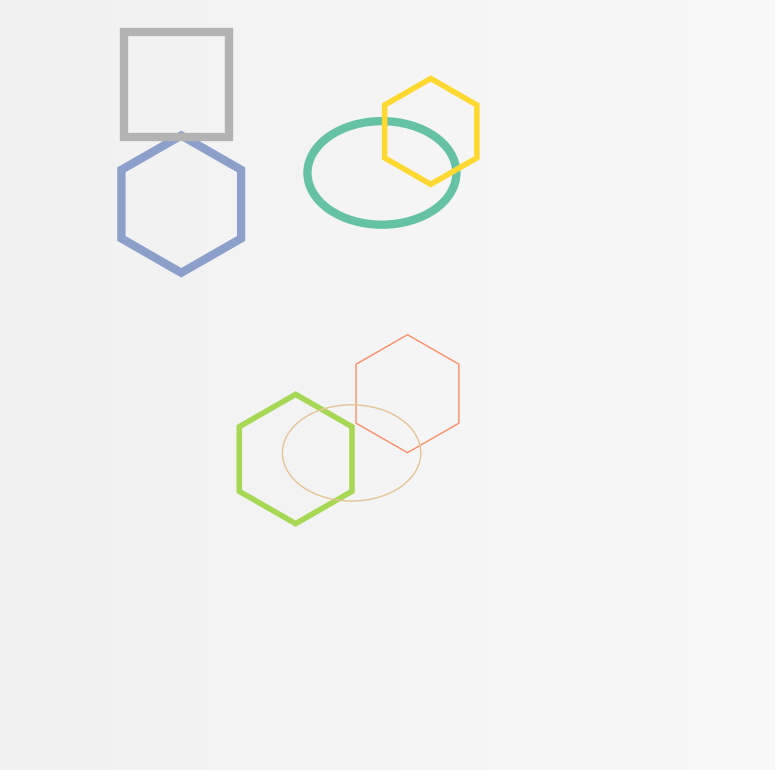[{"shape": "oval", "thickness": 3, "radius": 0.48, "center": [0.493, 0.775]}, {"shape": "hexagon", "thickness": 0.5, "radius": 0.38, "center": [0.526, 0.489]}, {"shape": "hexagon", "thickness": 3, "radius": 0.45, "center": [0.234, 0.735]}, {"shape": "hexagon", "thickness": 2, "radius": 0.42, "center": [0.381, 0.404]}, {"shape": "hexagon", "thickness": 2, "radius": 0.34, "center": [0.556, 0.829]}, {"shape": "oval", "thickness": 0.5, "radius": 0.45, "center": [0.454, 0.412]}, {"shape": "square", "thickness": 3, "radius": 0.34, "center": [0.228, 0.89]}]